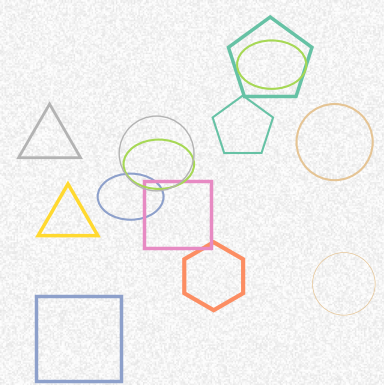[{"shape": "pentagon", "thickness": 1.5, "radius": 0.41, "center": [0.631, 0.669]}, {"shape": "pentagon", "thickness": 2.5, "radius": 0.57, "center": [0.702, 0.842]}, {"shape": "hexagon", "thickness": 3, "radius": 0.44, "center": [0.555, 0.283]}, {"shape": "square", "thickness": 2.5, "radius": 0.55, "center": [0.204, 0.121]}, {"shape": "oval", "thickness": 1.5, "radius": 0.43, "center": [0.339, 0.489]}, {"shape": "square", "thickness": 2.5, "radius": 0.44, "center": [0.461, 0.443]}, {"shape": "oval", "thickness": 1.5, "radius": 0.46, "center": [0.413, 0.573]}, {"shape": "oval", "thickness": 1.5, "radius": 0.45, "center": [0.706, 0.832]}, {"shape": "triangle", "thickness": 2.5, "radius": 0.45, "center": [0.177, 0.433]}, {"shape": "circle", "thickness": 0.5, "radius": 0.41, "center": [0.893, 0.263]}, {"shape": "circle", "thickness": 1.5, "radius": 0.49, "center": [0.869, 0.631]}, {"shape": "circle", "thickness": 1, "radius": 0.49, "center": [0.407, 0.601]}, {"shape": "triangle", "thickness": 2, "radius": 0.46, "center": [0.129, 0.637]}]